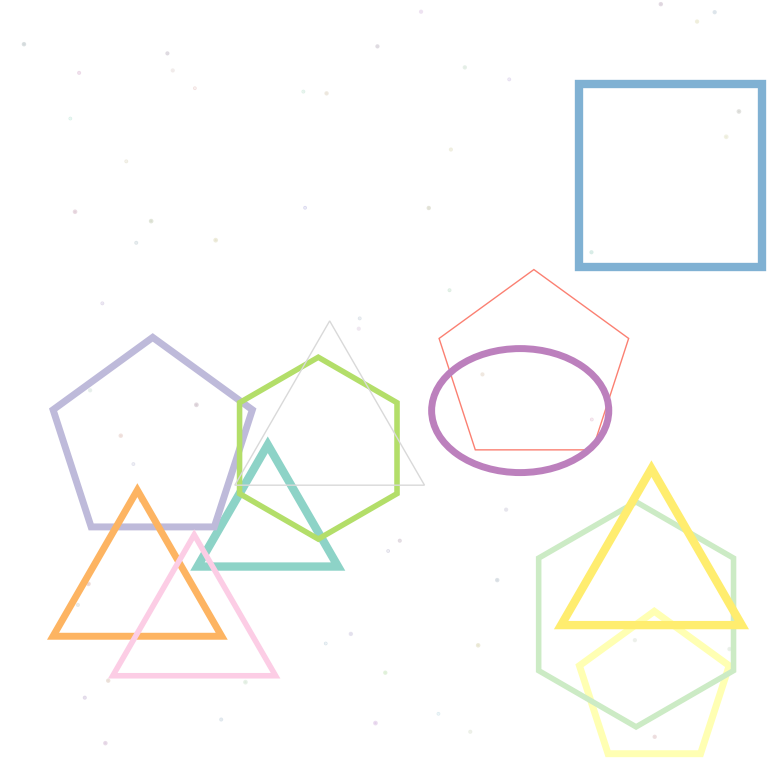[{"shape": "triangle", "thickness": 3, "radius": 0.53, "center": [0.348, 0.317]}, {"shape": "pentagon", "thickness": 2.5, "radius": 0.51, "center": [0.85, 0.104]}, {"shape": "pentagon", "thickness": 2.5, "radius": 0.68, "center": [0.198, 0.426]}, {"shape": "pentagon", "thickness": 0.5, "radius": 0.65, "center": [0.693, 0.52]}, {"shape": "square", "thickness": 3, "radius": 0.59, "center": [0.87, 0.773]}, {"shape": "triangle", "thickness": 2.5, "radius": 0.63, "center": [0.178, 0.237]}, {"shape": "hexagon", "thickness": 2, "radius": 0.59, "center": [0.413, 0.418]}, {"shape": "triangle", "thickness": 2, "radius": 0.61, "center": [0.252, 0.183]}, {"shape": "triangle", "thickness": 0.5, "radius": 0.71, "center": [0.428, 0.441]}, {"shape": "oval", "thickness": 2.5, "radius": 0.58, "center": [0.676, 0.467]}, {"shape": "hexagon", "thickness": 2, "radius": 0.73, "center": [0.826, 0.202]}, {"shape": "triangle", "thickness": 3, "radius": 0.68, "center": [0.846, 0.256]}]